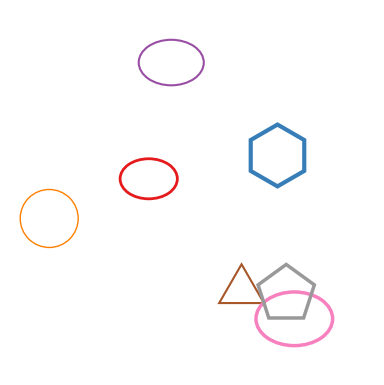[{"shape": "oval", "thickness": 2, "radius": 0.37, "center": [0.386, 0.536]}, {"shape": "hexagon", "thickness": 3, "radius": 0.4, "center": [0.721, 0.596]}, {"shape": "oval", "thickness": 1.5, "radius": 0.42, "center": [0.445, 0.838]}, {"shape": "circle", "thickness": 1, "radius": 0.38, "center": [0.128, 0.433]}, {"shape": "triangle", "thickness": 1.5, "radius": 0.34, "center": [0.627, 0.246]}, {"shape": "oval", "thickness": 2.5, "radius": 0.5, "center": [0.764, 0.172]}, {"shape": "pentagon", "thickness": 2.5, "radius": 0.38, "center": [0.743, 0.236]}]